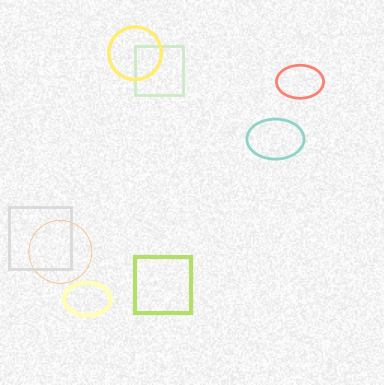[{"shape": "oval", "thickness": 2, "radius": 0.37, "center": [0.715, 0.639]}, {"shape": "oval", "thickness": 3, "radius": 0.3, "center": [0.227, 0.223]}, {"shape": "oval", "thickness": 2, "radius": 0.31, "center": [0.779, 0.788]}, {"shape": "circle", "thickness": 0.5, "radius": 0.41, "center": [0.157, 0.346]}, {"shape": "square", "thickness": 3, "radius": 0.36, "center": [0.422, 0.259]}, {"shape": "square", "thickness": 2, "radius": 0.4, "center": [0.103, 0.382]}, {"shape": "square", "thickness": 2, "radius": 0.31, "center": [0.412, 0.817]}, {"shape": "circle", "thickness": 2.5, "radius": 0.34, "center": [0.351, 0.862]}]